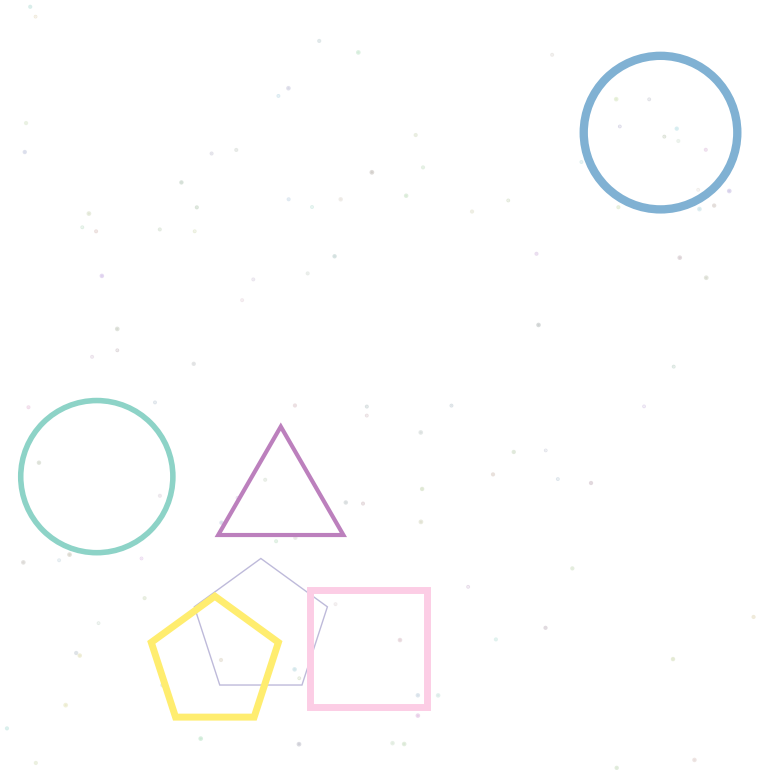[{"shape": "circle", "thickness": 2, "radius": 0.49, "center": [0.126, 0.381]}, {"shape": "pentagon", "thickness": 0.5, "radius": 0.45, "center": [0.339, 0.184]}, {"shape": "circle", "thickness": 3, "radius": 0.5, "center": [0.858, 0.828]}, {"shape": "square", "thickness": 2.5, "radius": 0.38, "center": [0.479, 0.157]}, {"shape": "triangle", "thickness": 1.5, "radius": 0.47, "center": [0.365, 0.352]}, {"shape": "pentagon", "thickness": 2.5, "radius": 0.43, "center": [0.279, 0.139]}]